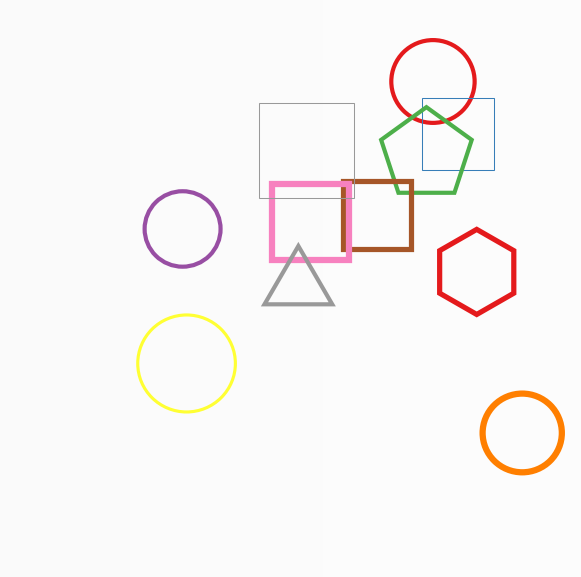[{"shape": "circle", "thickness": 2, "radius": 0.36, "center": [0.745, 0.858]}, {"shape": "hexagon", "thickness": 2.5, "radius": 0.37, "center": [0.82, 0.528]}, {"shape": "square", "thickness": 0.5, "radius": 0.31, "center": [0.788, 0.768]}, {"shape": "pentagon", "thickness": 2, "radius": 0.41, "center": [0.734, 0.732]}, {"shape": "circle", "thickness": 2, "radius": 0.33, "center": [0.314, 0.603]}, {"shape": "circle", "thickness": 3, "radius": 0.34, "center": [0.898, 0.249]}, {"shape": "circle", "thickness": 1.5, "radius": 0.42, "center": [0.321, 0.37]}, {"shape": "square", "thickness": 2.5, "radius": 0.29, "center": [0.648, 0.627]}, {"shape": "square", "thickness": 3, "radius": 0.33, "center": [0.535, 0.615]}, {"shape": "square", "thickness": 0.5, "radius": 0.41, "center": [0.527, 0.739]}, {"shape": "triangle", "thickness": 2, "radius": 0.34, "center": [0.513, 0.506]}]